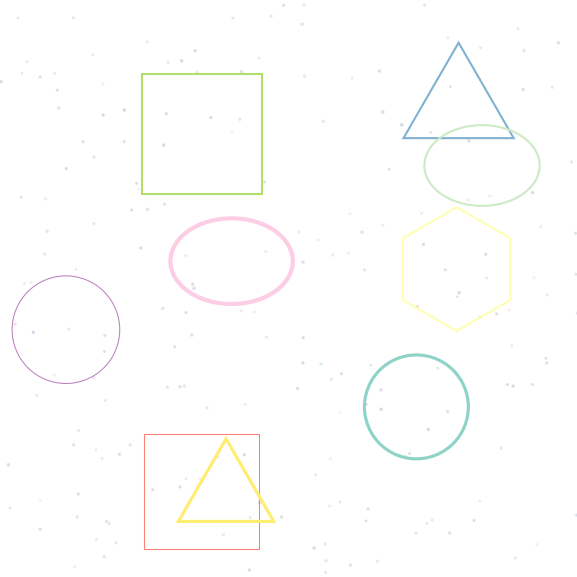[{"shape": "circle", "thickness": 1.5, "radius": 0.45, "center": [0.721, 0.295]}, {"shape": "hexagon", "thickness": 1, "radius": 0.54, "center": [0.791, 0.533]}, {"shape": "square", "thickness": 0.5, "radius": 0.5, "center": [0.349, 0.149]}, {"shape": "triangle", "thickness": 1, "radius": 0.55, "center": [0.794, 0.815]}, {"shape": "square", "thickness": 1, "radius": 0.52, "center": [0.349, 0.767]}, {"shape": "oval", "thickness": 2, "radius": 0.53, "center": [0.401, 0.547]}, {"shape": "circle", "thickness": 0.5, "radius": 0.47, "center": [0.114, 0.428]}, {"shape": "oval", "thickness": 1, "radius": 0.5, "center": [0.835, 0.713]}, {"shape": "triangle", "thickness": 1.5, "radius": 0.48, "center": [0.391, 0.144]}]